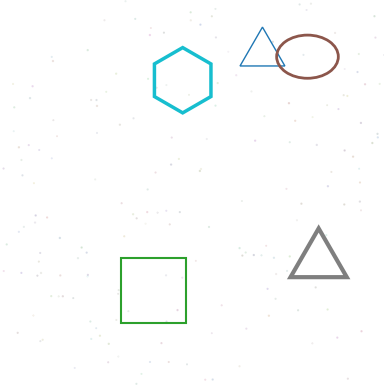[{"shape": "triangle", "thickness": 1, "radius": 0.34, "center": [0.682, 0.862]}, {"shape": "square", "thickness": 1.5, "radius": 0.42, "center": [0.4, 0.244]}, {"shape": "oval", "thickness": 2, "radius": 0.4, "center": [0.799, 0.853]}, {"shape": "triangle", "thickness": 3, "radius": 0.42, "center": [0.828, 0.322]}, {"shape": "hexagon", "thickness": 2.5, "radius": 0.42, "center": [0.475, 0.792]}]